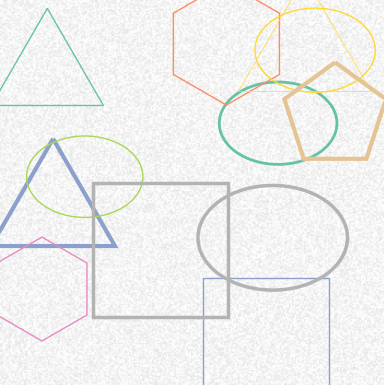[{"shape": "triangle", "thickness": 1, "radius": 0.84, "center": [0.123, 0.81]}, {"shape": "oval", "thickness": 2, "radius": 0.76, "center": [0.722, 0.68]}, {"shape": "hexagon", "thickness": 1, "radius": 0.8, "center": [0.588, 0.886]}, {"shape": "triangle", "thickness": 3, "radius": 0.93, "center": [0.138, 0.454]}, {"shape": "square", "thickness": 1, "radius": 0.82, "center": [0.691, 0.114]}, {"shape": "hexagon", "thickness": 1, "radius": 0.68, "center": [0.109, 0.249]}, {"shape": "oval", "thickness": 1, "radius": 0.76, "center": [0.22, 0.541]}, {"shape": "oval", "thickness": 1, "radius": 0.78, "center": [0.818, 0.87]}, {"shape": "triangle", "thickness": 0.5, "radius": 0.99, "center": [0.791, 0.862]}, {"shape": "pentagon", "thickness": 3, "radius": 0.69, "center": [0.87, 0.7]}, {"shape": "oval", "thickness": 2.5, "radius": 0.97, "center": [0.708, 0.382]}, {"shape": "square", "thickness": 2.5, "radius": 0.87, "center": [0.417, 0.351]}]